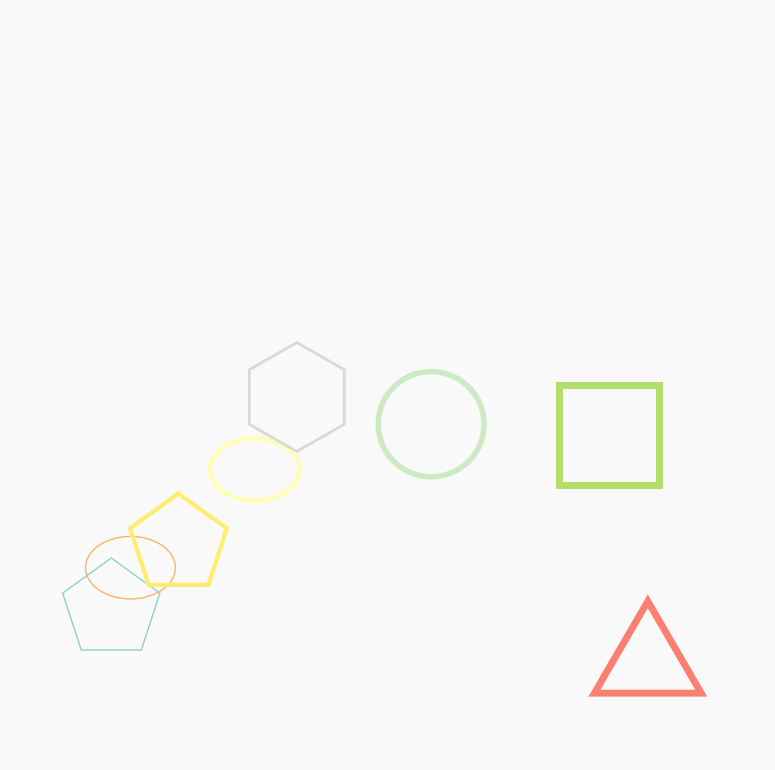[{"shape": "pentagon", "thickness": 0.5, "radius": 0.33, "center": [0.144, 0.209]}, {"shape": "oval", "thickness": 1.5, "radius": 0.29, "center": [0.329, 0.39]}, {"shape": "triangle", "thickness": 2.5, "radius": 0.4, "center": [0.836, 0.14]}, {"shape": "oval", "thickness": 0.5, "radius": 0.29, "center": [0.168, 0.263]}, {"shape": "square", "thickness": 2.5, "radius": 0.32, "center": [0.786, 0.435]}, {"shape": "hexagon", "thickness": 1, "radius": 0.35, "center": [0.383, 0.484]}, {"shape": "circle", "thickness": 2, "radius": 0.34, "center": [0.556, 0.449]}, {"shape": "pentagon", "thickness": 1.5, "radius": 0.33, "center": [0.23, 0.294]}]